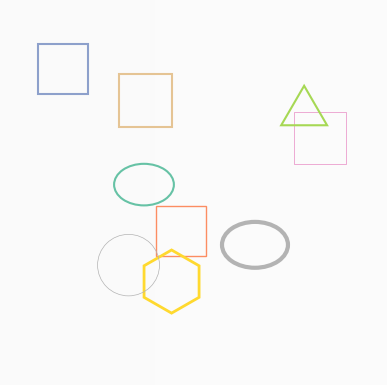[{"shape": "oval", "thickness": 1.5, "radius": 0.39, "center": [0.372, 0.521]}, {"shape": "square", "thickness": 1, "radius": 0.32, "center": [0.467, 0.4]}, {"shape": "square", "thickness": 1.5, "radius": 0.32, "center": [0.163, 0.821]}, {"shape": "square", "thickness": 0.5, "radius": 0.34, "center": [0.826, 0.642]}, {"shape": "triangle", "thickness": 1.5, "radius": 0.34, "center": [0.785, 0.709]}, {"shape": "hexagon", "thickness": 2, "radius": 0.41, "center": [0.443, 0.269]}, {"shape": "square", "thickness": 1.5, "radius": 0.34, "center": [0.376, 0.739]}, {"shape": "circle", "thickness": 0.5, "radius": 0.4, "center": [0.332, 0.311]}, {"shape": "oval", "thickness": 3, "radius": 0.43, "center": [0.658, 0.364]}]